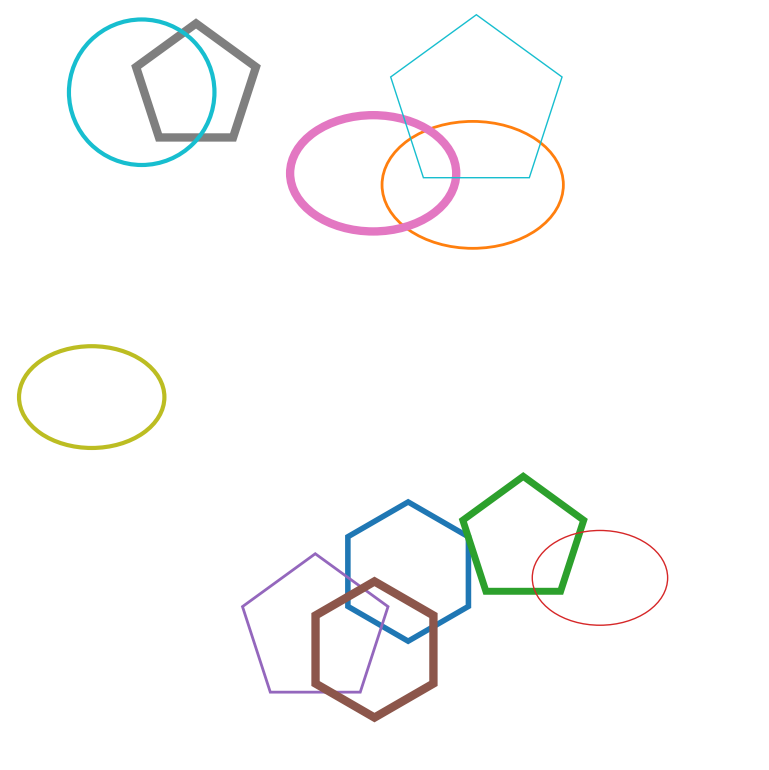[{"shape": "hexagon", "thickness": 2, "radius": 0.45, "center": [0.53, 0.258]}, {"shape": "oval", "thickness": 1, "radius": 0.59, "center": [0.614, 0.76]}, {"shape": "pentagon", "thickness": 2.5, "radius": 0.41, "center": [0.68, 0.299]}, {"shape": "oval", "thickness": 0.5, "radius": 0.44, "center": [0.779, 0.25]}, {"shape": "pentagon", "thickness": 1, "radius": 0.5, "center": [0.409, 0.181]}, {"shape": "hexagon", "thickness": 3, "radius": 0.44, "center": [0.486, 0.157]}, {"shape": "oval", "thickness": 3, "radius": 0.54, "center": [0.485, 0.775]}, {"shape": "pentagon", "thickness": 3, "radius": 0.41, "center": [0.255, 0.888]}, {"shape": "oval", "thickness": 1.5, "radius": 0.47, "center": [0.119, 0.484]}, {"shape": "pentagon", "thickness": 0.5, "radius": 0.58, "center": [0.619, 0.864]}, {"shape": "circle", "thickness": 1.5, "radius": 0.47, "center": [0.184, 0.88]}]